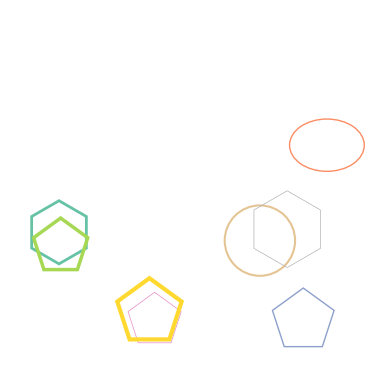[{"shape": "hexagon", "thickness": 2, "radius": 0.41, "center": [0.153, 0.397]}, {"shape": "oval", "thickness": 1, "radius": 0.49, "center": [0.849, 0.623]}, {"shape": "pentagon", "thickness": 1, "radius": 0.42, "center": [0.788, 0.168]}, {"shape": "pentagon", "thickness": 0.5, "radius": 0.36, "center": [0.402, 0.168]}, {"shape": "pentagon", "thickness": 2.5, "radius": 0.37, "center": [0.158, 0.36]}, {"shape": "pentagon", "thickness": 3, "radius": 0.44, "center": [0.388, 0.19]}, {"shape": "circle", "thickness": 1.5, "radius": 0.46, "center": [0.675, 0.375]}, {"shape": "hexagon", "thickness": 0.5, "radius": 0.5, "center": [0.746, 0.405]}]